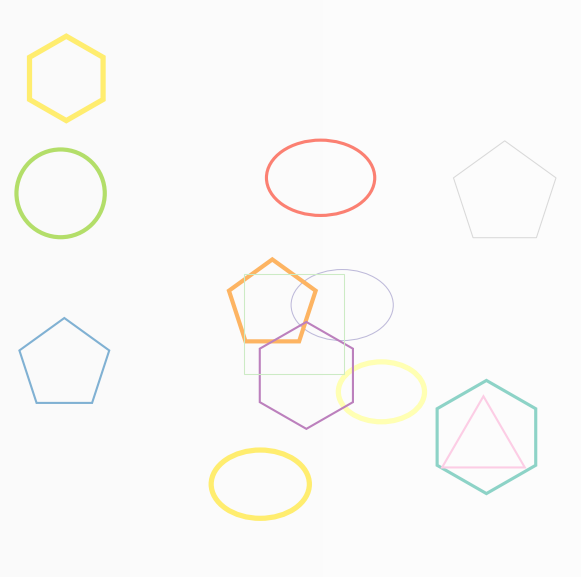[{"shape": "hexagon", "thickness": 1.5, "radius": 0.49, "center": [0.837, 0.242]}, {"shape": "oval", "thickness": 2.5, "radius": 0.37, "center": [0.656, 0.321]}, {"shape": "oval", "thickness": 0.5, "radius": 0.44, "center": [0.589, 0.471]}, {"shape": "oval", "thickness": 1.5, "radius": 0.47, "center": [0.552, 0.691]}, {"shape": "pentagon", "thickness": 1, "radius": 0.41, "center": [0.111, 0.367]}, {"shape": "pentagon", "thickness": 2, "radius": 0.39, "center": [0.468, 0.471]}, {"shape": "circle", "thickness": 2, "radius": 0.38, "center": [0.104, 0.664]}, {"shape": "triangle", "thickness": 1, "radius": 0.41, "center": [0.832, 0.231]}, {"shape": "pentagon", "thickness": 0.5, "radius": 0.46, "center": [0.868, 0.663]}, {"shape": "hexagon", "thickness": 1, "radius": 0.46, "center": [0.527, 0.349]}, {"shape": "square", "thickness": 0.5, "radius": 0.43, "center": [0.506, 0.438]}, {"shape": "oval", "thickness": 2.5, "radius": 0.42, "center": [0.448, 0.161]}, {"shape": "hexagon", "thickness": 2.5, "radius": 0.37, "center": [0.114, 0.863]}]